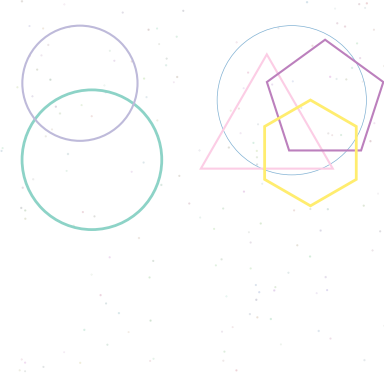[{"shape": "circle", "thickness": 2, "radius": 0.91, "center": [0.239, 0.585]}, {"shape": "circle", "thickness": 1.5, "radius": 0.75, "center": [0.208, 0.784]}, {"shape": "circle", "thickness": 0.5, "radius": 0.97, "center": [0.758, 0.74]}, {"shape": "triangle", "thickness": 1.5, "radius": 0.99, "center": [0.693, 0.661]}, {"shape": "pentagon", "thickness": 1.5, "radius": 0.79, "center": [0.844, 0.738]}, {"shape": "hexagon", "thickness": 2, "radius": 0.69, "center": [0.806, 0.603]}]